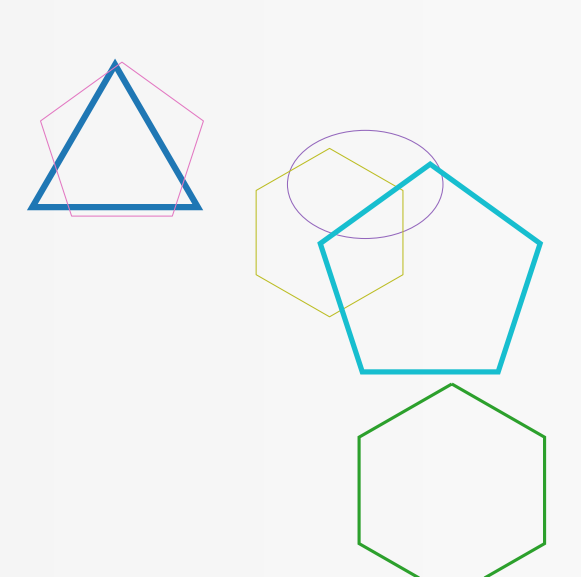[{"shape": "triangle", "thickness": 3, "radius": 0.82, "center": [0.198, 0.723]}, {"shape": "hexagon", "thickness": 1.5, "radius": 0.92, "center": [0.777, 0.15]}, {"shape": "oval", "thickness": 0.5, "radius": 0.67, "center": [0.628, 0.68]}, {"shape": "pentagon", "thickness": 0.5, "radius": 0.74, "center": [0.21, 0.744]}, {"shape": "hexagon", "thickness": 0.5, "radius": 0.73, "center": [0.567, 0.596]}, {"shape": "pentagon", "thickness": 2.5, "radius": 0.99, "center": [0.74, 0.516]}]